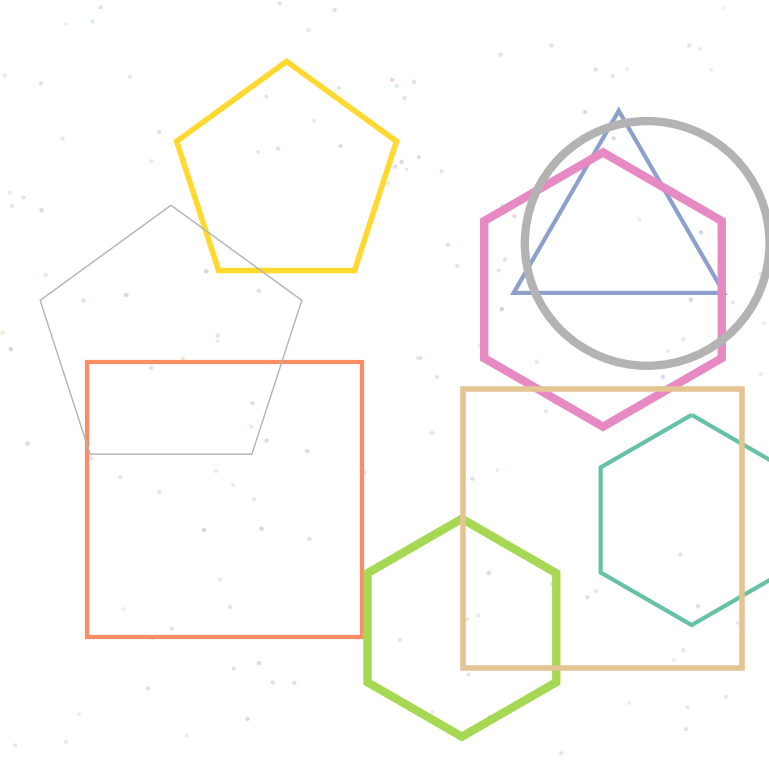[{"shape": "hexagon", "thickness": 1.5, "radius": 0.68, "center": [0.898, 0.325]}, {"shape": "square", "thickness": 1.5, "radius": 0.89, "center": [0.292, 0.351]}, {"shape": "triangle", "thickness": 1.5, "radius": 0.79, "center": [0.804, 0.698]}, {"shape": "hexagon", "thickness": 3, "radius": 0.89, "center": [0.783, 0.624]}, {"shape": "hexagon", "thickness": 3, "radius": 0.71, "center": [0.6, 0.185]}, {"shape": "pentagon", "thickness": 2, "radius": 0.75, "center": [0.372, 0.77]}, {"shape": "square", "thickness": 2, "radius": 0.9, "center": [0.782, 0.313]}, {"shape": "circle", "thickness": 3, "radius": 0.79, "center": [0.841, 0.684]}, {"shape": "pentagon", "thickness": 0.5, "radius": 0.89, "center": [0.222, 0.555]}]